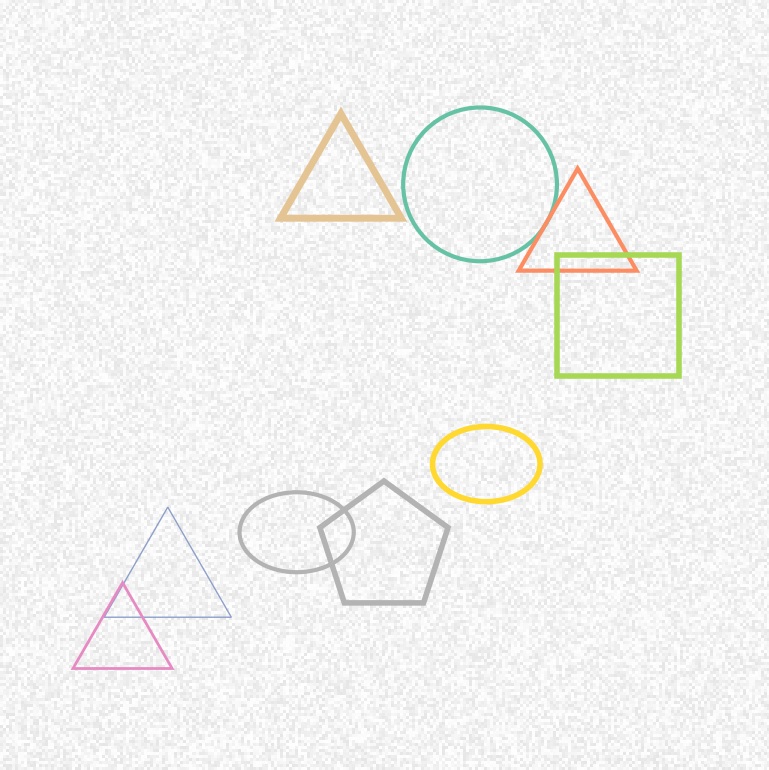[{"shape": "circle", "thickness": 1.5, "radius": 0.5, "center": [0.623, 0.761]}, {"shape": "triangle", "thickness": 1.5, "radius": 0.44, "center": [0.75, 0.693]}, {"shape": "triangle", "thickness": 0.5, "radius": 0.48, "center": [0.218, 0.246]}, {"shape": "triangle", "thickness": 1, "radius": 0.37, "center": [0.159, 0.169]}, {"shape": "square", "thickness": 2, "radius": 0.39, "center": [0.802, 0.591]}, {"shape": "oval", "thickness": 2, "radius": 0.35, "center": [0.632, 0.397]}, {"shape": "triangle", "thickness": 2.5, "radius": 0.45, "center": [0.443, 0.762]}, {"shape": "oval", "thickness": 1.5, "radius": 0.37, "center": [0.385, 0.309]}, {"shape": "pentagon", "thickness": 2, "radius": 0.44, "center": [0.499, 0.288]}]